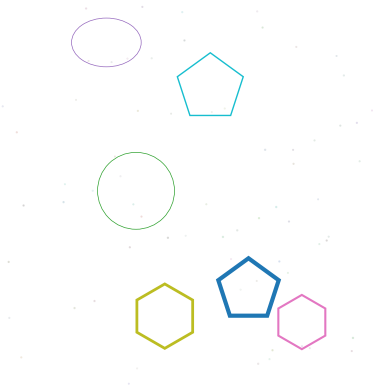[{"shape": "pentagon", "thickness": 3, "radius": 0.41, "center": [0.645, 0.247]}, {"shape": "circle", "thickness": 0.5, "radius": 0.5, "center": [0.353, 0.504]}, {"shape": "oval", "thickness": 0.5, "radius": 0.45, "center": [0.276, 0.89]}, {"shape": "hexagon", "thickness": 1.5, "radius": 0.35, "center": [0.784, 0.164]}, {"shape": "hexagon", "thickness": 2, "radius": 0.42, "center": [0.428, 0.179]}, {"shape": "pentagon", "thickness": 1, "radius": 0.45, "center": [0.546, 0.773]}]